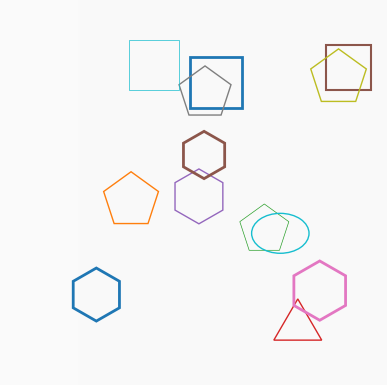[{"shape": "square", "thickness": 2, "radius": 0.33, "center": [0.557, 0.785]}, {"shape": "hexagon", "thickness": 2, "radius": 0.34, "center": [0.249, 0.235]}, {"shape": "pentagon", "thickness": 1, "radius": 0.37, "center": [0.338, 0.48]}, {"shape": "pentagon", "thickness": 0.5, "radius": 0.33, "center": [0.682, 0.404]}, {"shape": "triangle", "thickness": 1, "radius": 0.36, "center": [0.768, 0.152]}, {"shape": "hexagon", "thickness": 1, "radius": 0.36, "center": [0.513, 0.49]}, {"shape": "square", "thickness": 1.5, "radius": 0.29, "center": [0.899, 0.824]}, {"shape": "hexagon", "thickness": 2, "radius": 0.31, "center": [0.527, 0.597]}, {"shape": "hexagon", "thickness": 2, "radius": 0.39, "center": [0.825, 0.245]}, {"shape": "pentagon", "thickness": 1, "radius": 0.35, "center": [0.529, 0.758]}, {"shape": "pentagon", "thickness": 1, "radius": 0.38, "center": [0.874, 0.798]}, {"shape": "square", "thickness": 0.5, "radius": 0.32, "center": [0.397, 0.832]}, {"shape": "oval", "thickness": 1, "radius": 0.37, "center": [0.723, 0.394]}]